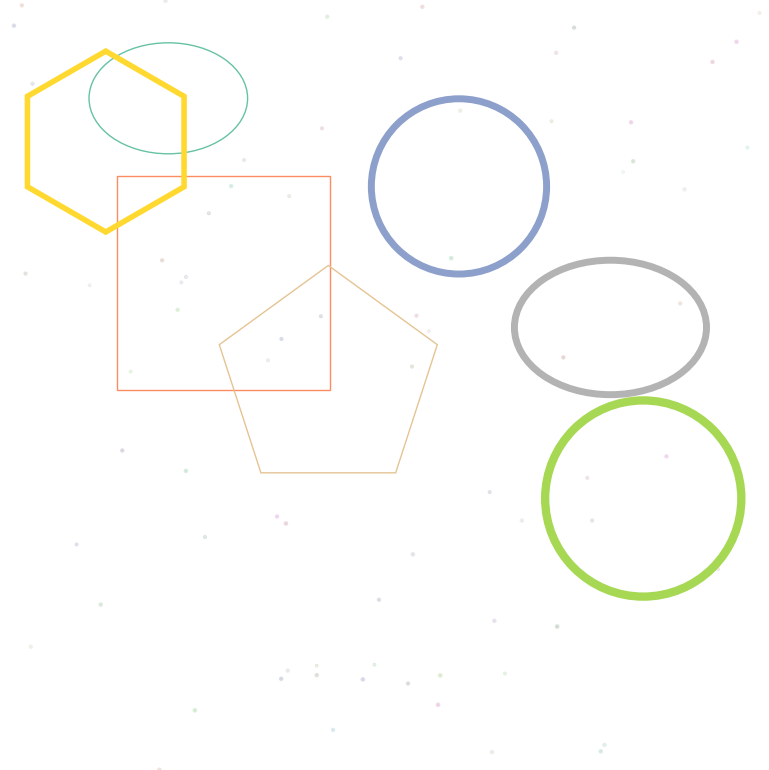[{"shape": "oval", "thickness": 0.5, "radius": 0.51, "center": [0.219, 0.872]}, {"shape": "square", "thickness": 0.5, "radius": 0.69, "center": [0.29, 0.633]}, {"shape": "circle", "thickness": 2.5, "radius": 0.57, "center": [0.596, 0.758]}, {"shape": "circle", "thickness": 3, "radius": 0.64, "center": [0.835, 0.353]}, {"shape": "hexagon", "thickness": 2, "radius": 0.59, "center": [0.137, 0.816]}, {"shape": "pentagon", "thickness": 0.5, "radius": 0.74, "center": [0.426, 0.506]}, {"shape": "oval", "thickness": 2.5, "radius": 0.62, "center": [0.793, 0.575]}]